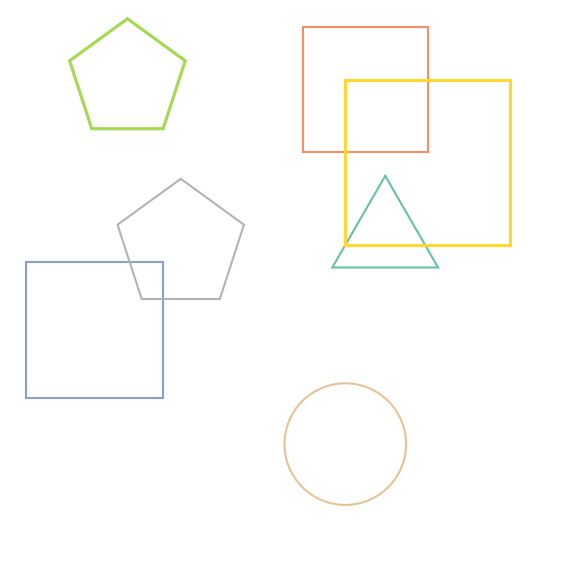[{"shape": "triangle", "thickness": 1, "radius": 0.53, "center": [0.667, 0.589]}, {"shape": "square", "thickness": 1, "radius": 0.54, "center": [0.632, 0.844]}, {"shape": "square", "thickness": 1, "radius": 0.59, "center": [0.164, 0.428]}, {"shape": "pentagon", "thickness": 1.5, "radius": 0.53, "center": [0.221, 0.861]}, {"shape": "square", "thickness": 1.5, "radius": 0.72, "center": [0.74, 0.718]}, {"shape": "circle", "thickness": 1, "radius": 0.53, "center": [0.598, 0.23]}, {"shape": "pentagon", "thickness": 1, "radius": 0.58, "center": [0.313, 0.574]}]